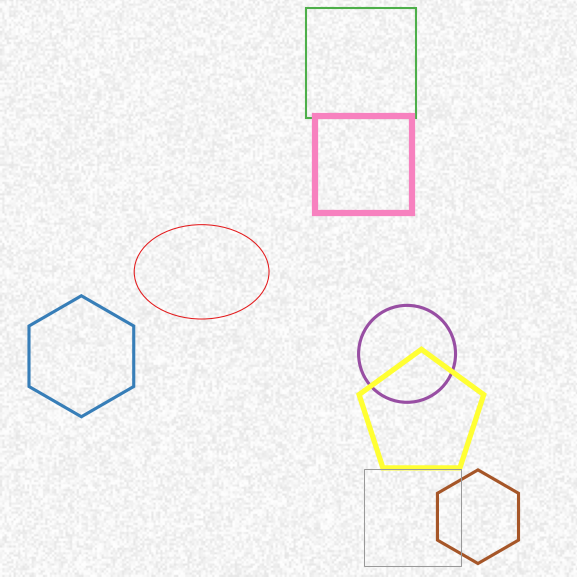[{"shape": "oval", "thickness": 0.5, "radius": 0.58, "center": [0.349, 0.528]}, {"shape": "hexagon", "thickness": 1.5, "radius": 0.52, "center": [0.141, 0.382]}, {"shape": "square", "thickness": 1, "radius": 0.48, "center": [0.624, 0.89]}, {"shape": "circle", "thickness": 1.5, "radius": 0.42, "center": [0.705, 0.386]}, {"shape": "pentagon", "thickness": 2.5, "radius": 0.57, "center": [0.73, 0.281]}, {"shape": "hexagon", "thickness": 1.5, "radius": 0.41, "center": [0.828, 0.104]}, {"shape": "square", "thickness": 3, "radius": 0.42, "center": [0.629, 0.714]}, {"shape": "square", "thickness": 0.5, "radius": 0.42, "center": [0.714, 0.103]}]